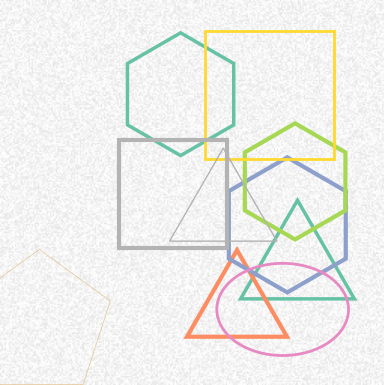[{"shape": "triangle", "thickness": 2.5, "radius": 0.85, "center": [0.773, 0.309]}, {"shape": "hexagon", "thickness": 2.5, "radius": 0.8, "center": [0.469, 0.755]}, {"shape": "triangle", "thickness": 3, "radius": 0.75, "center": [0.616, 0.2]}, {"shape": "hexagon", "thickness": 3, "radius": 0.88, "center": [0.746, 0.416]}, {"shape": "oval", "thickness": 2, "radius": 0.86, "center": [0.734, 0.196]}, {"shape": "hexagon", "thickness": 3, "radius": 0.75, "center": [0.767, 0.529]}, {"shape": "square", "thickness": 2, "radius": 0.84, "center": [0.699, 0.753]}, {"shape": "pentagon", "thickness": 0.5, "radius": 0.97, "center": [0.102, 0.158]}, {"shape": "square", "thickness": 3, "radius": 0.7, "center": [0.449, 0.496]}, {"shape": "triangle", "thickness": 1, "radius": 0.8, "center": [0.58, 0.454]}]